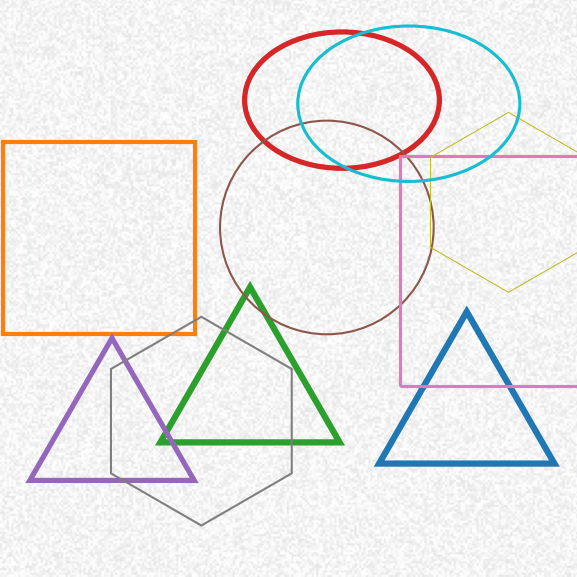[{"shape": "triangle", "thickness": 3, "radius": 0.88, "center": [0.808, 0.284]}, {"shape": "square", "thickness": 2, "radius": 0.83, "center": [0.172, 0.587]}, {"shape": "triangle", "thickness": 3, "radius": 0.9, "center": [0.433, 0.323]}, {"shape": "oval", "thickness": 2.5, "radius": 0.84, "center": [0.592, 0.826]}, {"shape": "triangle", "thickness": 2.5, "radius": 0.82, "center": [0.194, 0.249]}, {"shape": "circle", "thickness": 1, "radius": 0.92, "center": [0.566, 0.605]}, {"shape": "square", "thickness": 1.5, "radius": 1.0, "center": [0.893, 0.529]}, {"shape": "hexagon", "thickness": 1, "radius": 0.9, "center": [0.349, 0.27]}, {"shape": "hexagon", "thickness": 0.5, "radius": 0.78, "center": [0.88, 0.649]}, {"shape": "oval", "thickness": 1.5, "radius": 0.96, "center": [0.708, 0.82]}]